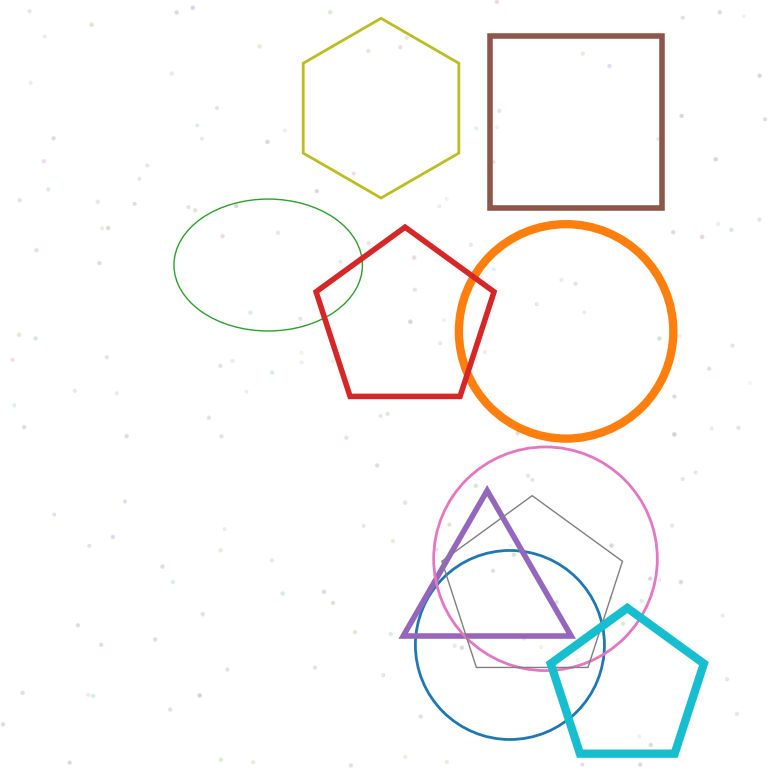[{"shape": "circle", "thickness": 1, "radius": 0.61, "center": [0.662, 0.162]}, {"shape": "circle", "thickness": 3, "radius": 0.7, "center": [0.735, 0.57]}, {"shape": "oval", "thickness": 0.5, "radius": 0.61, "center": [0.348, 0.656]}, {"shape": "pentagon", "thickness": 2, "radius": 0.61, "center": [0.526, 0.583]}, {"shape": "triangle", "thickness": 2, "radius": 0.63, "center": [0.633, 0.237]}, {"shape": "square", "thickness": 2, "radius": 0.56, "center": [0.748, 0.842]}, {"shape": "circle", "thickness": 1, "radius": 0.73, "center": [0.708, 0.274]}, {"shape": "pentagon", "thickness": 0.5, "radius": 0.62, "center": [0.691, 0.233]}, {"shape": "hexagon", "thickness": 1, "radius": 0.58, "center": [0.495, 0.86]}, {"shape": "pentagon", "thickness": 3, "radius": 0.52, "center": [0.815, 0.106]}]